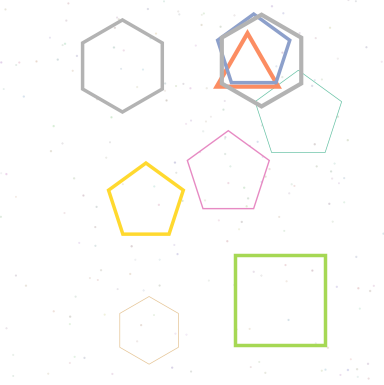[{"shape": "pentagon", "thickness": 0.5, "radius": 0.59, "center": [0.775, 0.699]}, {"shape": "triangle", "thickness": 3, "radius": 0.46, "center": [0.643, 0.821]}, {"shape": "pentagon", "thickness": 2.5, "radius": 0.49, "center": [0.659, 0.865]}, {"shape": "pentagon", "thickness": 1, "radius": 0.56, "center": [0.593, 0.549]}, {"shape": "square", "thickness": 2.5, "radius": 0.59, "center": [0.728, 0.22]}, {"shape": "pentagon", "thickness": 2.5, "radius": 0.51, "center": [0.379, 0.474]}, {"shape": "hexagon", "thickness": 0.5, "radius": 0.44, "center": [0.387, 0.142]}, {"shape": "hexagon", "thickness": 2.5, "radius": 0.6, "center": [0.318, 0.829]}, {"shape": "hexagon", "thickness": 3, "radius": 0.6, "center": [0.679, 0.843]}]